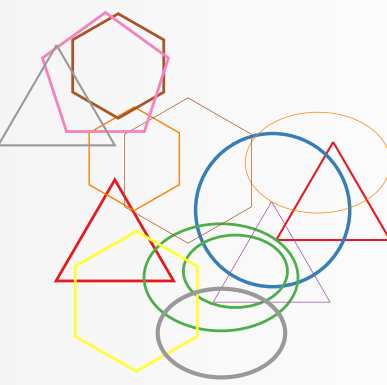[{"shape": "triangle", "thickness": 2, "radius": 0.88, "center": [0.296, 0.358]}, {"shape": "triangle", "thickness": 1.5, "radius": 0.85, "center": [0.86, 0.461]}, {"shape": "circle", "thickness": 2.5, "radius": 0.99, "center": [0.704, 0.454]}, {"shape": "oval", "thickness": 2, "radius": 0.67, "center": [0.608, 0.295]}, {"shape": "oval", "thickness": 2, "radius": 0.99, "center": [0.57, 0.28]}, {"shape": "triangle", "thickness": 0.5, "radius": 0.87, "center": [0.701, 0.302]}, {"shape": "oval", "thickness": 0.5, "radius": 0.94, "center": [0.82, 0.578]}, {"shape": "hexagon", "thickness": 1, "radius": 0.67, "center": [0.346, 0.588]}, {"shape": "hexagon", "thickness": 2, "radius": 0.91, "center": [0.352, 0.217]}, {"shape": "hexagon", "thickness": 2, "radius": 0.68, "center": [0.305, 0.829]}, {"shape": "hexagon", "thickness": 0.5, "radius": 0.94, "center": [0.485, 0.557]}, {"shape": "pentagon", "thickness": 2, "radius": 0.85, "center": [0.272, 0.797]}, {"shape": "triangle", "thickness": 1.5, "radius": 0.87, "center": [0.146, 0.709]}, {"shape": "oval", "thickness": 3, "radius": 0.82, "center": [0.571, 0.135]}]